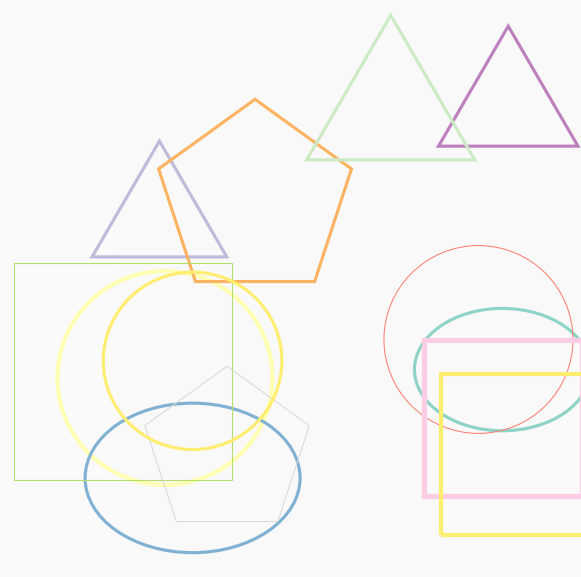[{"shape": "oval", "thickness": 1.5, "radius": 0.76, "center": [0.864, 0.359]}, {"shape": "circle", "thickness": 2, "radius": 0.93, "center": [0.284, 0.345]}, {"shape": "triangle", "thickness": 1.5, "radius": 0.67, "center": [0.274, 0.621]}, {"shape": "circle", "thickness": 0.5, "radius": 0.81, "center": [0.823, 0.411]}, {"shape": "oval", "thickness": 1.5, "radius": 0.92, "center": [0.331, 0.172]}, {"shape": "pentagon", "thickness": 1.5, "radius": 0.87, "center": [0.439, 0.653]}, {"shape": "square", "thickness": 0.5, "radius": 0.94, "center": [0.211, 0.356]}, {"shape": "square", "thickness": 2.5, "radius": 0.68, "center": [0.865, 0.276]}, {"shape": "pentagon", "thickness": 0.5, "radius": 0.74, "center": [0.391, 0.216]}, {"shape": "triangle", "thickness": 1.5, "radius": 0.69, "center": [0.874, 0.815]}, {"shape": "triangle", "thickness": 1.5, "radius": 0.83, "center": [0.672, 0.806]}, {"shape": "circle", "thickness": 1.5, "radius": 0.77, "center": [0.331, 0.374]}, {"shape": "square", "thickness": 2, "radius": 0.7, "center": [0.899, 0.212]}]